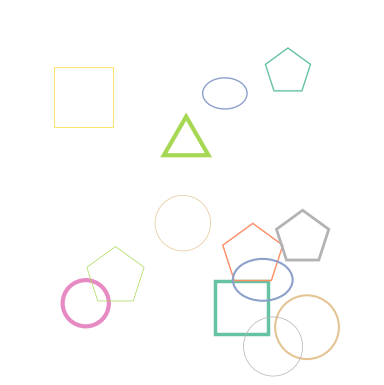[{"shape": "pentagon", "thickness": 1, "radius": 0.31, "center": [0.748, 0.814]}, {"shape": "square", "thickness": 2.5, "radius": 0.35, "center": [0.627, 0.201]}, {"shape": "pentagon", "thickness": 1, "radius": 0.41, "center": [0.657, 0.338]}, {"shape": "oval", "thickness": 1.5, "radius": 0.39, "center": [0.682, 0.273]}, {"shape": "oval", "thickness": 1, "radius": 0.29, "center": [0.584, 0.757]}, {"shape": "circle", "thickness": 3, "radius": 0.3, "center": [0.223, 0.212]}, {"shape": "triangle", "thickness": 3, "radius": 0.33, "center": [0.484, 0.63]}, {"shape": "pentagon", "thickness": 0.5, "radius": 0.39, "center": [0.3, 0.281]}, {"shape": "square", "thickness": 0.5, "radius": 0.39, "center": [0.217, 0.748]}, {"shape": "circle", "thickness": 0.5, "radius": 0.36, "center": [0.475, 0.42]}, {"shape": "circle", "thickness": 1.5, "radius": 0.41, "center": [0.798, 0.15]}, {"shape": "circle", "thickness": 0.5, "radius": 0.38, "center": [0.709, 0.1]}, {"shape": "pentagon", "thickness": 2, "radius": 0.36, "center": [0.786, 0.382]}]